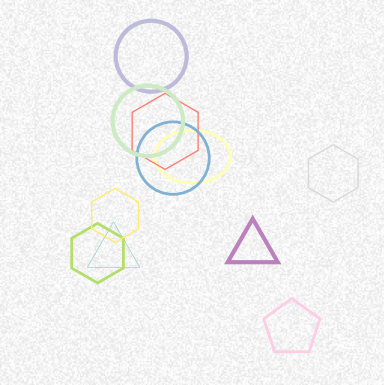[{"shape": "triangle", "thickness": 0.5, "radius": 0.39, "center": [0.295, 0.345]}, {"shape": "oval", "thickness": 2, "radius": 0.49, "center": [0.5, 0.593]}, {"shape": "circle", "thickness": 3, "radius": 0.46, "center": [0.393, 0.854]}, {"shape": "hexagon", "thickness": 1, "radius": 0.49, "center": [0.429, 0.659]}, {"shape": "circle", "thickness": 2, "radius": 0.47, "center": [0.449, 0.589]}, {"shape": "hexagon", "thickness": 2, "radius": 0.39, "center": [0.253, 0.342]}, {"shape": "pentagon", "thickness": 2, "radius": 0.38, "center": [0.758, 0.148]}, {"shape": "hexagon", "thickness": 1, "radius": 0.37, "center": [0.865, 0.55]}, {"shape": "triangle", "thickness": 3, "radius": 0.38, "center": [0.656, 0.357]}, {"shape": "circle", "thickness": 3, "radius": 0.46, "center": [0.384, 0.686]}, {"shape": "hexagon", "thickness": 1, "radius": 0.35, "center": [0.299, 0.44]}]